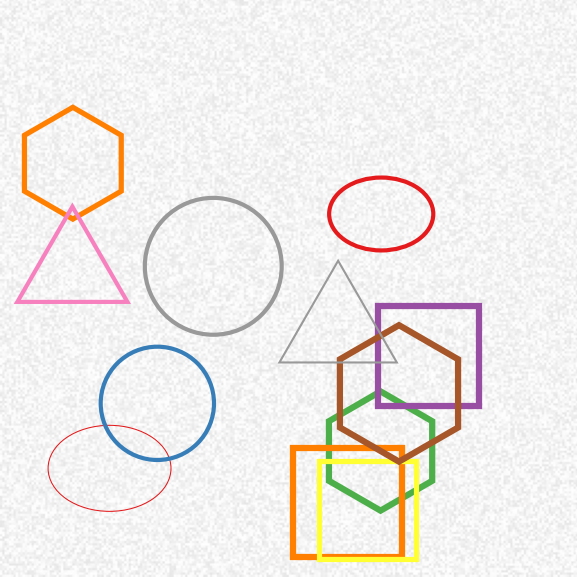[{"shape": "oval", "thickness": 0.5, "radius": 0.53, "center": [0.19, 0.188]}, {"shape": "oval", "thickness": 2, "radius": 0.45, "center": [0.66, 0.629]}, {"shape": "circle", "thickness": 2, "radius": 0.49, "center": [0.272, 0.301]}, {"shape": "hexagon", "thickness": 3, "radius": 0.52, "center": [0.659, 0.218]}, {"shape": "square", "thickness": 3, "radius": 0.44, "center": [0.742, 0.383]}, {"shape": "hexagon", "thickness": 2.5, "radius": 0.48, "center": [0.126, 0.717]}, {"shape": "square", "thickness": 3, "radius": 0.47, "center": [0.601, 0.129]}, {"shape": "square", "thickness": 2.5, "radius": 0.42, "center": [0.637, 0.116]}, {"shape": "hexagon", "thickness": 3, "radius": 0.59, "center": [0.691, 0.318]}, {"shape": "triangle", "thickness": 2, "radius": 0.55, "center": [0.125, 0.531]}, {"shape": "triangle", "thickness": 1, "radius": 0.59, "center": [0.585, 0.43]}, {"shape": "circle", "thickness": 2, "radius": 0.59, "center": [0.369, 0.538]}]